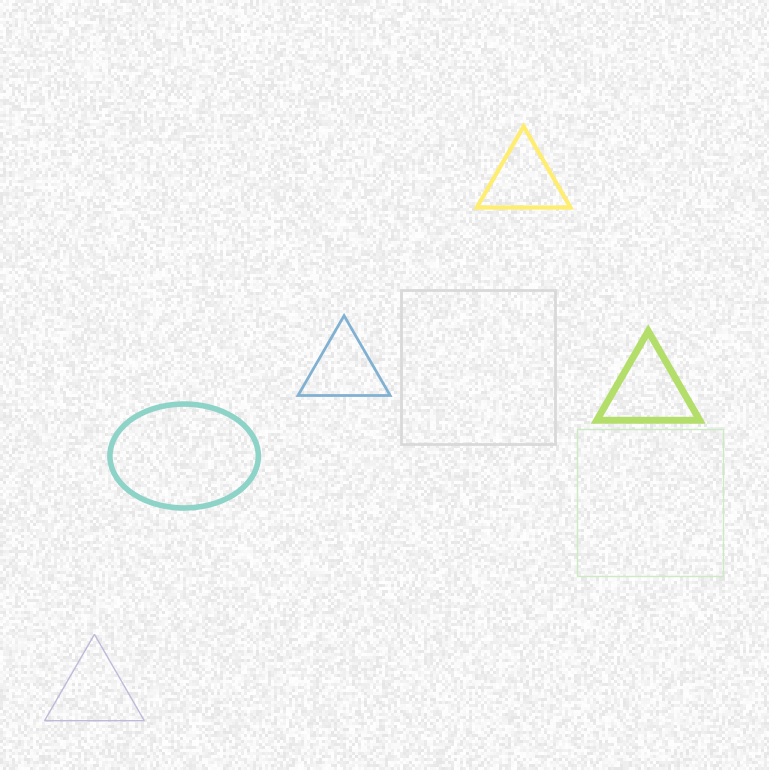[{"shape": "oval", "thickness": 2, "radius": 0.48, "center": [0.239, 0.408]}, {"shape": "triangle", "thickness": 0.5, "radius": 0.37, "center": [0.123, 0.101]}, {"shape": "triangle", "thickness": 1, "radius": 0.35, "center": [0.447, 0.521]}, {"shape": "triangle", "thickness": 2.5, "radius": 0.39, "center": [0.842, 0.493]}, {"shape": "square", "thickness": 1, "radius": 0.5, "center": [0.621, 0.524]}, {"shape": "square", "thickness": 0.5, "radius": 0.48, "center": [0.844, 0.347]}, {"shape": "triangle", "thickness": 1.5, "radius": 0.35, "center": [0.68, 0.766]}]